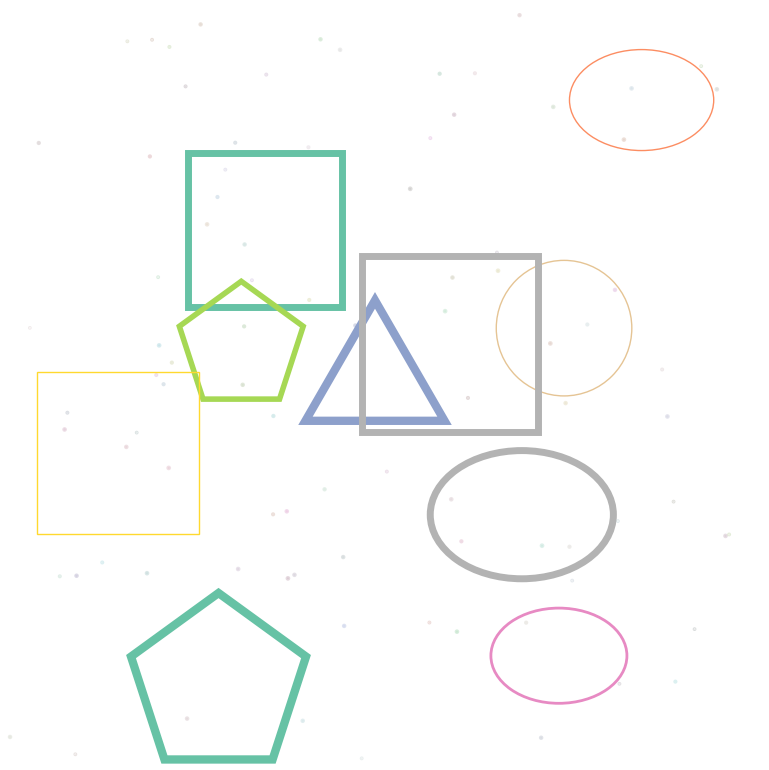[{"shape": "pentagon", "thickness": 3, "radius": 0.6, "center": [0.284, 0.11]}, {"shape": "square", "thickness": 2.5, "radius": 0.5, "center": [0.344, 0.701]}, {"shape": "oval", "thickness": 0.5, "radius": 0.47, "center": [0.833, 0.87]}, {"shape": "triangle", "thickness": 3, "radius": 0.52, "center": [0.487, 0.506]}, {"shape": "oval", "thickness": 1, "radius": 0.44, "center": [0.726, 0.148]}, {"shape": "pentagon", "thickness": 2, "radius": 0.42, "center": [0.313, 0.55]}, {"shape": "square", "thickness": 0.5, "radius": 0.53, "center": [0.154, 0.412]}, {"shape": "circle", "thickness": 0.5, "radius": 0.44, "center": [0.733, 0.574]}, {"shape": "square", "thickness": 2.5, "radius": 0.57, "center": [0.584, 0.553]}, {"shape": "oval", "thickness": 2.5, "radius": 0.59, "center": [0.678, 0.332]}]